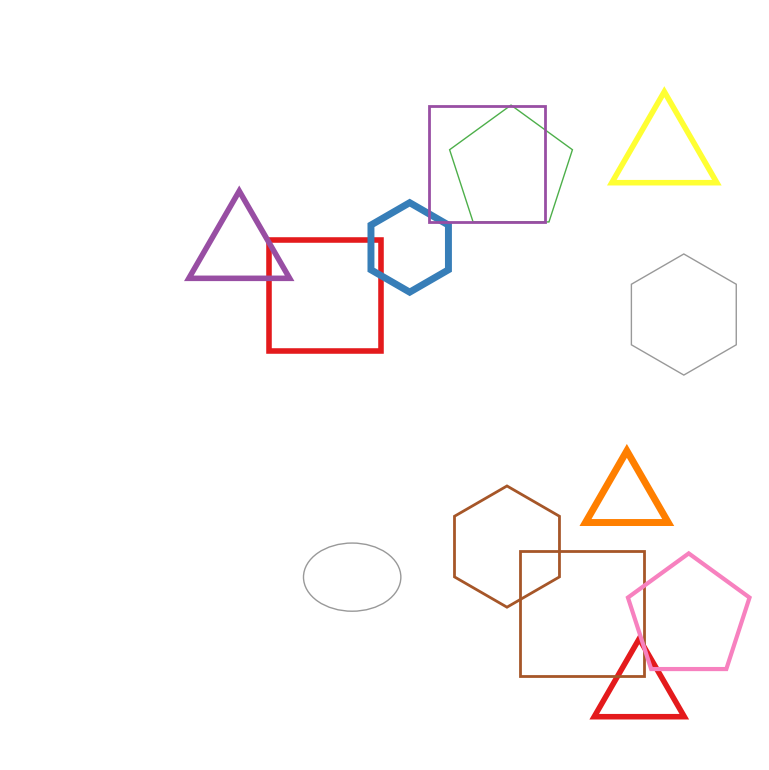[{"shape": "square", "thickness": 2, "radius": 0.36, "center": [0.422, 0.616]}, {"shape": "triangle", "thickness": 2, "radius": 0.34, "center": [0.83, 0.103]}, {"shape": "hexagon", "thickness": 2.5, "radius": 0.29, "center": [0.532, 0.679]}, {"shape": "pentagon", "thickness": 0.5, "radius": 0.42, "center": [0.664, 0.78]}, {"shape": "triangle", "thickness": 2, "radius": 0.38, "center": [0.311, 0.676]}, {"shape": "square", "thickness": 1, "radius": 0.38, "center": [0.632, 0.787]}, {"shape": "triangle", "thickness": 2.5, "radius": 0.31, "center": [0.814, 0.352]}, {"shape": "triangle", "thickness": 2, "radius": 0.39, "center": [0.863, 0.802]}, {"shape": "hexagon", "thickness": 1, "radius": 0.39, "center": [0.658, 0.29]}, {"shape": "square", "thickness": 1, "radius": 0.4, "center": [0.756, 0.204]}, {"shape": "pentagon", "thickness": 1.5, "radius": 0.42, "center": [0.894, 0.198]}, {"shape": "oval", "thickness": 0.5, "radius": 0.32, "center": [0.457, 0.25]}, {"shape": "hexagon", "thickness": 0.5, "radius": 0.39, "center": [0.888, 0.592]}]